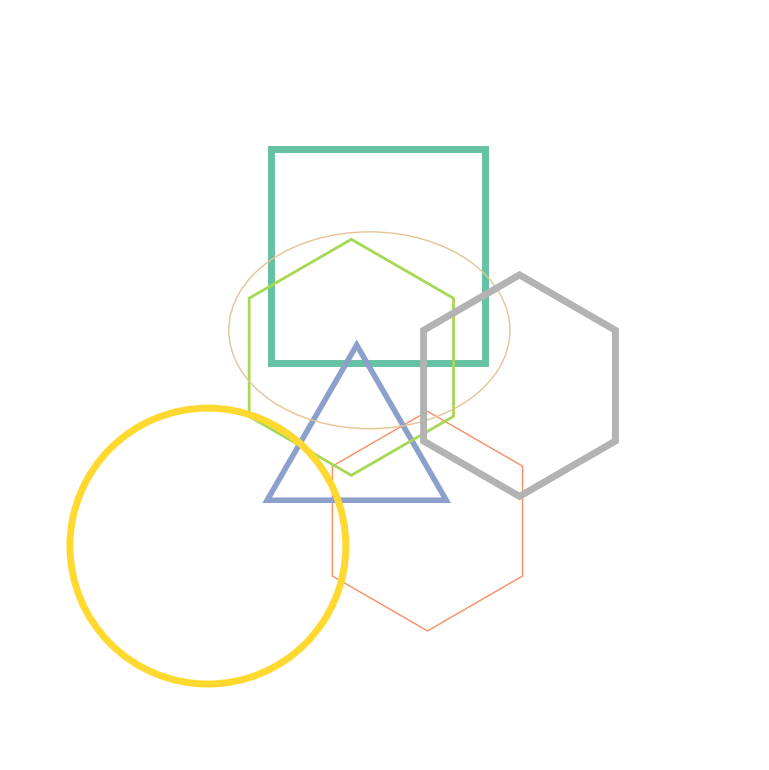[{"shape": "square", "thickness": 2.5, "radius": 0.7, "center": [0.491, 0.668]}, {"shape": "hexagon", "thickness": 0.5, "radius": 0.71, "center": [0.555, 0.323]}, {"shape": "triangle", "thickness": 2, "radius": 0.67, "center": [0.463, 0.418]}, {"shape": "hexagon", "thickness": 1, "radius": 0.77, "center": [0.456, 0.536]}, {"shape": "circle", "thickness": 2.5, "radius": 0.9, "center": [0.27, 0.291]}, {"shape": "oval", "thickness": 0.5, "radius": 0.91, "center": [0.48, 0.571]}, {"shape": "hexagon", "thickness": 2.5, "radius": 0.72, "center": [0.675, 0.499]}]